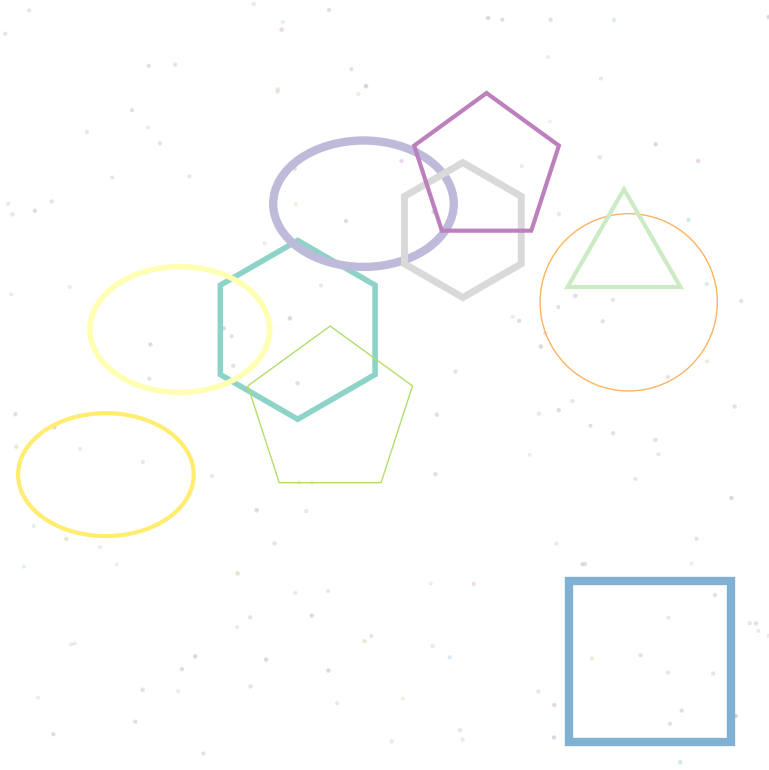[{"shape": "hexagon", "thickness": 2, "radius": 0.58, "center": [0.387, 0.572]}, {"shape": "oval", "thickness": 2, "radius": 0.58, "center": [0.234, 0.572]}, {"shape": "oval", "thickness": 3, "radius": 0.59, "center": [0.472, 0.735]}, {"shape": "square", "thickness": 3, "radius": 0.53, "center": [0.844, 0.141]}, {"shape": "circle", "thickness": 0.5, "radius": 0.58, "center": [0.817, 0.607]}, {"shape": "pentagon", "thickness": 0.5, "radius": 0.56, "center": [0.429, 0.464]}, {"shape": "hexagon", "thickness": 2.5, "radius": 0.44, "center": [0.601, 0.701]}, {"shape": "pentagon", "thickness": 1.5, "radius": 0.49, "center": [0.632, 0.78]}, {"shape": "triangle", "thickness": 1.5, "radius": 0.42, "center": [0.81, 0.67]}, {"shape": "oval", "thickness": 1.5, "radius": 0.57, "center": [0.138, 0.384]}]